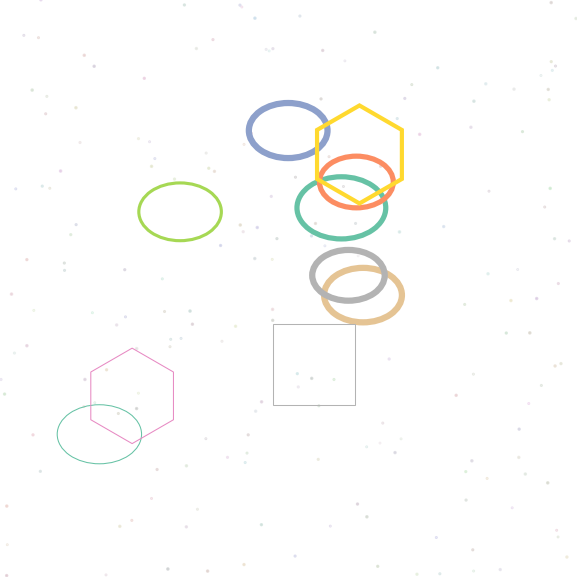[{"shape": "oval", "thickness": 0.5, "radius": 0.37, "center": [0.172, 0.247]}, {"shape": "oval", "thickness": 2.5, "radius": 0.38, "center": [0.591, 0.639]}, {"shape": "oval", "thickness": 2.5, "radius": 0.32, "center": [0.617, 0.684]}, {"shape": "oval", "thickness": 3, "radius": 0.34, "center": [0.499, 0.773]}, {"shape": "hexagon", "thickness": 0.5, "radius": 0.41, "center": [0.229, 0.314]}, {"shape": "oval", "thickness": 1.5, "radius": 0.36, "center": [0.312, 0.632]}, {"shape": "hexagon", "thickness": 2, "radius": 0.42, "center": [0.622, 0.732]}, {"shape": "oval", "thickness": 3, "radius": 0.34, "center": [0.629, 0.488]}, {"shape": "oval", "thickness": 3, "radius": 0.31, "center": [0.603, 0.522]}, {"shape": "square", "thickness": 0.5, "radius": 0.35, "center": [0.544, 0.368]}]